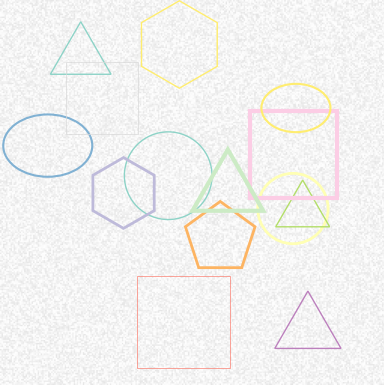[{"shape": "circle", "thickness": 1, "radius": 0.57, "center": [0.437, 0.544]}, {"shape": "triangle", "thickness": 1, "radius": 0.45, "center": [0.21, 0.853]}, {"shape": "circle", "thickness": 2, "radius": 0.46, "center": [0.761, 0.458]}, {"shape": "hexagon", "thickness": 2, "radius": 0.46, "center": [0.321, 0.499]}, {"shape": "square", "thickness": 0.5, "radius": 0.6, "center": [0.477, 0.164]}, {"shape": "oval", "thickness": 1.5, "radius": 0.58, "center": [0.124, 0.622]}, {"shape": "pentagon", "thickness": 2, "radius": 0.48, "center": [0.572, 0.382]}, {"shape": "triangle", "thickness": 1, "radius": 0.4, "center": [0.786, 0.451]}, {"shape": "square", "thickness": 3, "radius": 0.57, "center": [0.763, 0.598]}, {"shape": "square", "thickness": 0.5, "radius": 0.47, "center": [0.264, 0.746]}, {"shape": "triangle", "thickness": 1, "radius": 0.5, "center": [0.8, 0.145]}, {"shape": "triangle", "thickness": 3, "radius": 0.53, "center": [0.592, 0.506]}, {"shape": "hexagon", "thickness": 1, "radius": 0.57, "center": [0.466, 0.884]}, {"shape": "oval", "thickness": 1.5, "radius": 0.45, "center": [0.769, 0.719]}]